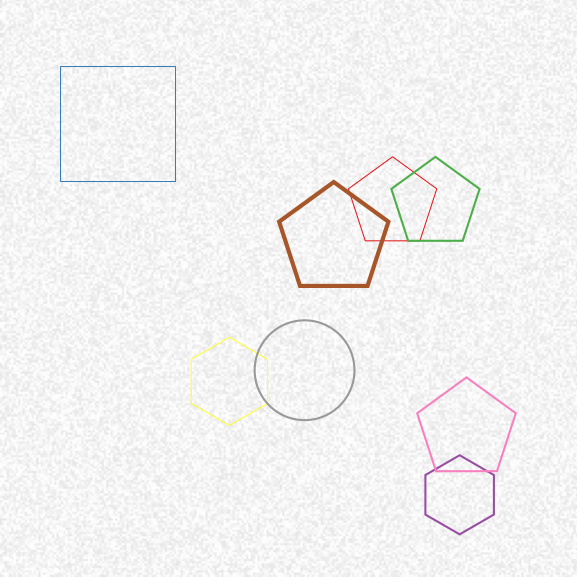[{"shape": "pentagon", "thickness": 0.5, "radius": 0.4, "center": [0.68, 0.647]}, {"shape": "square", "thickness": 0.5, "radius": 0.5, "center": [0.204, 0.786]}, {"shape": "pentagon", "thickness": 1, "radius": 0.4, "center": [0.754, 0.647]}, {"shape": "hexagon", "thickness": 1, "radius": 0.34, "center": [0.796, 0.142]}, {"shape": "hexagon", "thickness": 0.5, "radius": 0.38, "center": [0.397, 0.339]}, {"shape": "pentagon", "thickness": 2, "radius": 0.5, "center": [0.578, 0.584]}, {"shape": "pentagon", "thickness": 1, "radius": 0.45, "center": [0.808, 0.256]}, {"shape": "circle", "thickness": 1, "radius": 0.43, "center": [0.527, 0.358]}]